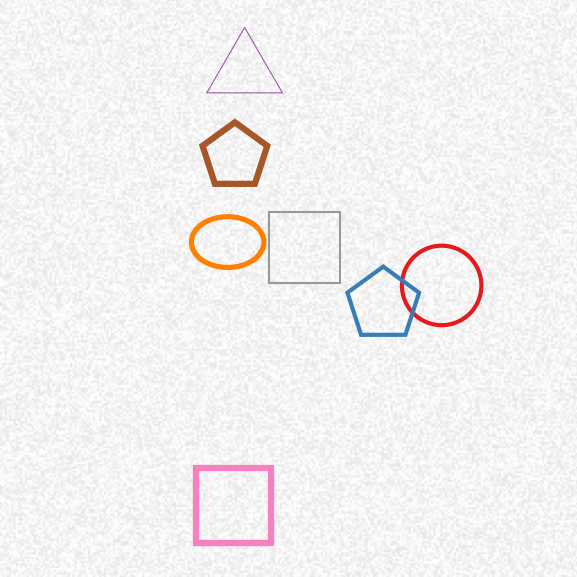[{"shape": "circle", "thickness": 2, "radius": 0.34, "center": [0.765, 0.505]}, {"shape": "pentagon", "thickness": 2, "radius": 0.33, "center": [0.664, 0.472]}, {"shape": "triangle", "thickness": 0.5, "radius": 0.38, "center": [0.424, 0.876]}, {"shape": "oval", "thickness": 2.5, "radius": 0.31, "center": [0.394, 0.58]}, {"shape": "pentagon", "thickness": 3, "radius": 0.29, "center": [0.407, 0.728]}, {"shape": "square", "thickness": 3, "radius": 0.32, "center": [0.404, 0.124]}, {"shape": "square", "thickness": 1, "radius": 0.31, "center": [0.527, 0.57]}]